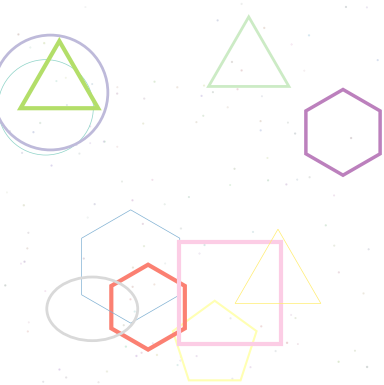[{"shape": "circle", "thickness": 0.5, "radius": 0.62, "center": [0.119, 0.721]}, {"shape": "pentagon", "thickness": 1.5, "radius": 0.57, "center": [0.558, 0.105]}, {"shape": "circle", "thickness": 2, "radius": 0.75, "center": [0.131, 0.76]}, {"shape": "hexagon", "thickness": 3, "radius": 0.55, "center": [0.385, 0.202]}, {"shape": "hexagon", "thickness": 0.5, "radius": 0.74, "center": [0.339, 0.308]}, {"shape": "triangle", "thickness": 3, "radius": 0.58, "center": [0.154, 0.777]}, {"shape": "square", "thickness": 3, "radius": 0.66, "center": [0.597, 0.238]}, {"shape": "oval", "thickness": 2, "radius": 0.59, "center": [0.24, 0.198]}, {"shape": "hexagon", "thickness": 2.5, "radius": 0.56, "center": [0.891, 0.656]}, {"shape": "triangle", "thickness": 2, "radius": 0.6, "center": [0.646, 0.836]}, {"shape": "triangle", "thickness": 0.5, "radius": 0.64, "center": [0.722, 0.276]}]